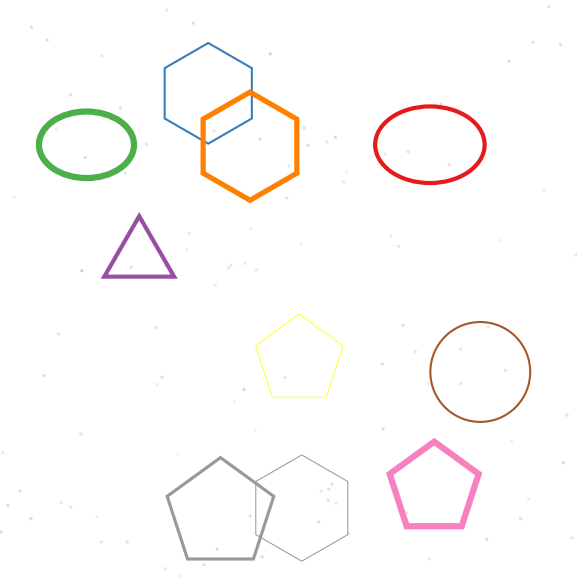[{"shape": "oval", "thickness": 2, "radius": 0.47, "center": [0.744, 0.749]}, {"shape": "hexagon", "thickness": 1, "radius": 0.44, "center": [0.361, 0.838]}, {"shape": "oval", "thickness": 3, "radius": 0.41, "center": [0.15, 0.748]}, {"shape": "triangle", "thickness": 2, "radius": 0.35, "center": [0.241, 0.555]}, {"shape": "hexagon", "thickness": 2.5, "radius": 0.47, "center": [0.433, 0.746]}, {"shape": "pentagon", "thickness": 0.5, "radius": 0.4, "center": [0.518, 0.376]}, {"shape": "circle", "thickness": 1, "radius": 0.43, "center": [0.832, 0.355]}, {"shape": "pentagon", "thickness": 3, "radius": 0.4, "center": [0.752, 0.153]}, {"shape": "pentagon", "thickness": 1.5, "radius": 0.49, "center": [0.382, 0.11]}, {"shape": "hexagon", "thickness": 0.5, "radius": 0.46, "center": [0.523, 0.119]}]